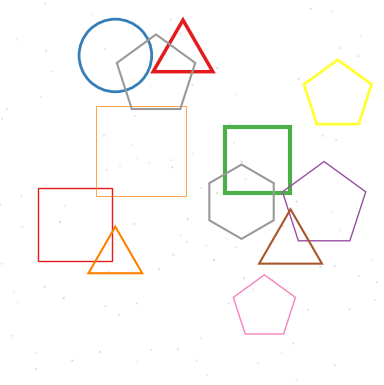[{"shape": "square", "thickness": 1, "radius": 0.48, "center": [0.195, 0.417]}, {"shape": "triangle", "thickness": 2.5, "radius": 0.45, "center": [0.475, 0.859]}, {"shape": "circle", "thickness": 2, "radius": 0.47, "center": [0.3, 0.856]}, {"shape": "square", "thickness": 3, "radius": 0.43, "center": [0.669, 0.584]}, {"shape": "pentagon", "thickness": 1, "radius": 0.57, "center": [0.842, 0.467]}, {"shape": "square", "thickness": 0.5, "radius": 0.58, "center": [0.366, 0.609]}, {"shape": "triangle", "thickness": 1.5, "radius": 0.4, "center": [0.299, 0.331]}, {"shape": "pentagon", "thickness": 2, "radius": 0.46, "center": [0.877, 0.752]}, {"shape": "triangle", "thickness": 1.5, "radius": 0.47, "center": [0.755, 0.362]}, {"shape": "pentagon", "thickness": 1, "radius": 0.42, "center": [0.687, 0.201]}, {"shape": "pentagon", "thickness": 1.5, "radius": 0.54, "center": [0.405, 0.803]}, {"shape": "hexagon", "thickness": 1.5, "radius": 0.48, "center": [0.627, 0.476]}]